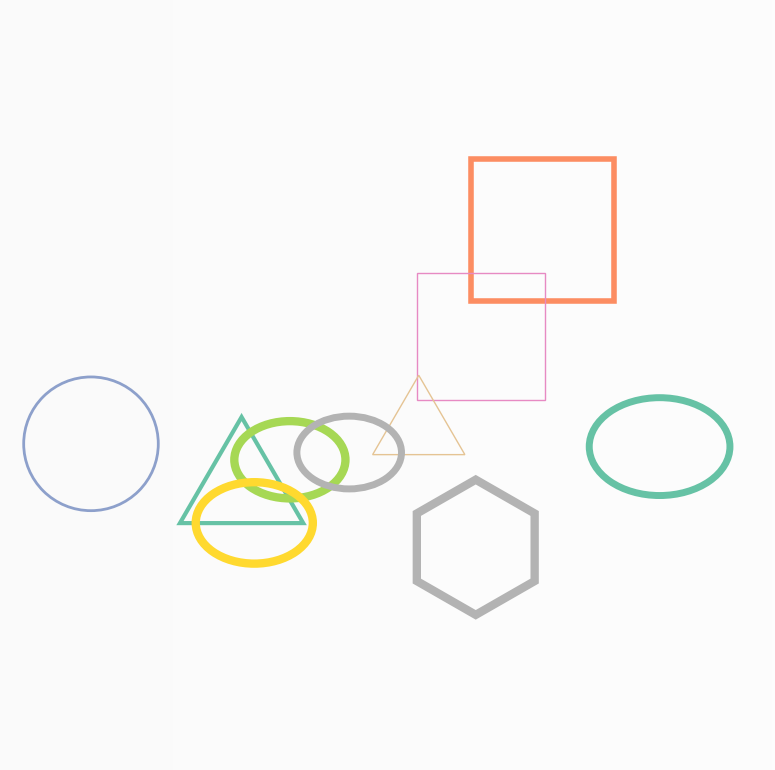[{"shape": "triangle", "thickness": 1.5, "radius": 0.46, "center": [0.312, 0.367]}, {"shape": "oval", "thickness": 2.5, "radius": 0.45, "center": [0.851, 0.42]}, {"shape": "square", "thickness": 2, "radius": 0.46, "center": [0.7, 0.702]}, {"shape": "circle", "thickness": 1, "radius": 0.43, "center": [0.117, 0.424]}, {"shape": "square", "thickness": 0.5, "radius": 0.41, "center": [0.621, 0.563]}, {"shape": "oval", "thickness": 3, "radius": 0.36, "center": [0.374, 0.403]}, {"shape": "oval", "thickness": 3, "radius": 0.38, "center": [0.328, 0.321]}, {"shape": "triangle", "thickness": 0.5, "radius": 0.34, "center": [0.54, 0.444]}, {"shape": "oval", "thickness": 2.5, "radius": 0.34, "center": [0.451, 0.412]}, {"shape": "hexagon", "thickness": 3, "radius": 0.44, "center": [0.614, 0.289]}]